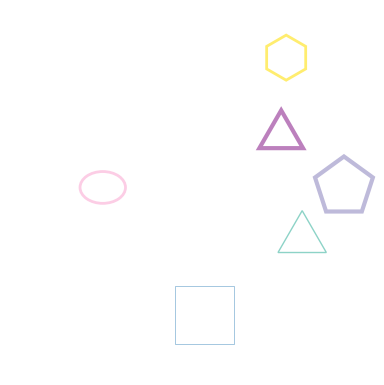[{"shape": "triangle", "thickness": 1, "radius": 0.36, "center": [0.785, 0.38]}, {"shape": "pentagon", "thickness": 3, "radius": 0.39, "center": [0.893, 0.515]}, {"shape": "square", "thickness": 0.5, "radius": 0.38, "center": [0.531, 0.183]}, {"shape": "oval", "thickness": 2, "radius": 0.3, "center": [0.267, 0.513]}, {"shape": "triangle", "thickness": 3, "radius": 0.33, "center": [0.73, 0.648]}, {"shape": "hexagon", "thickness": 2, "radius": 0.29, "center": [0.743, 0.85]}]